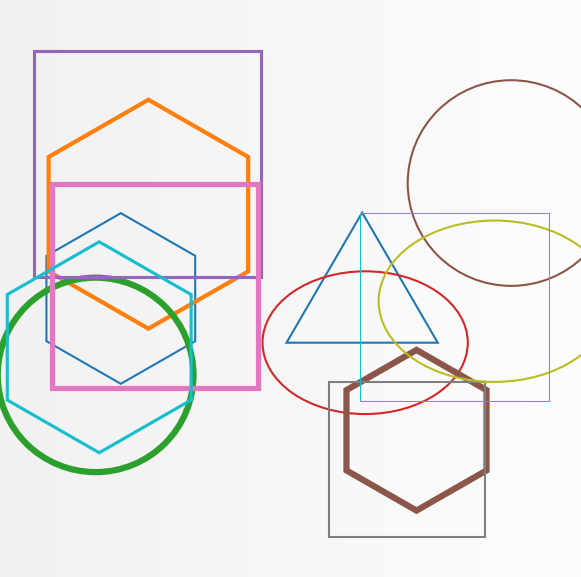[{"shape": "hexagon", "thickness": 1, "radius": 0.74, "center": [0.208, 0.482]}, {"shape": "triangle", "thickness": 1, "radius": 0.75, "center": [0.623, 0.481]}, {"shape": "hexagon", "thickness": 2, "radius": 0.99, "center": [0.255, 0.628]}, {"shape": "circle", "thickness": 3, "radius": 0.84, "center": [0.164, 0.35]}, {"shape": "oval", "thickness": 1, "radius": 0.88, "center": [0.628, 0.406]}, {"shape": "square", "thickness": 1.5, "radius": 0.98, "center": [0.254, 0.715]}, {"shape": "circle", "thickness": 1, "radius": 0.89, "center": [0.879, 0.682]}, {"shape": "hexagon", "thickness": 3, "radius": 0.7, "center": [0.717, 0.254]}, {"shape": "square", "thickness": 2.5, "radius": 0.89, "center": [0.266, 0.504]}, {"shape": "square", "thickness": 1, "radius": 0.67, "center": [0.7, 0.203]}, {"shape": "oval", "thickness": 1, "radius": 1.0, "center": [0.851, 0.478]}, {"shape": "hexagon", "thickness": 1.5, "radius": 0.91, "center": [0.171, 0.398]}, {"shape": "square", "thickness": 0.5, "radius": 0.81, "center": [0.782, 0.467]}]